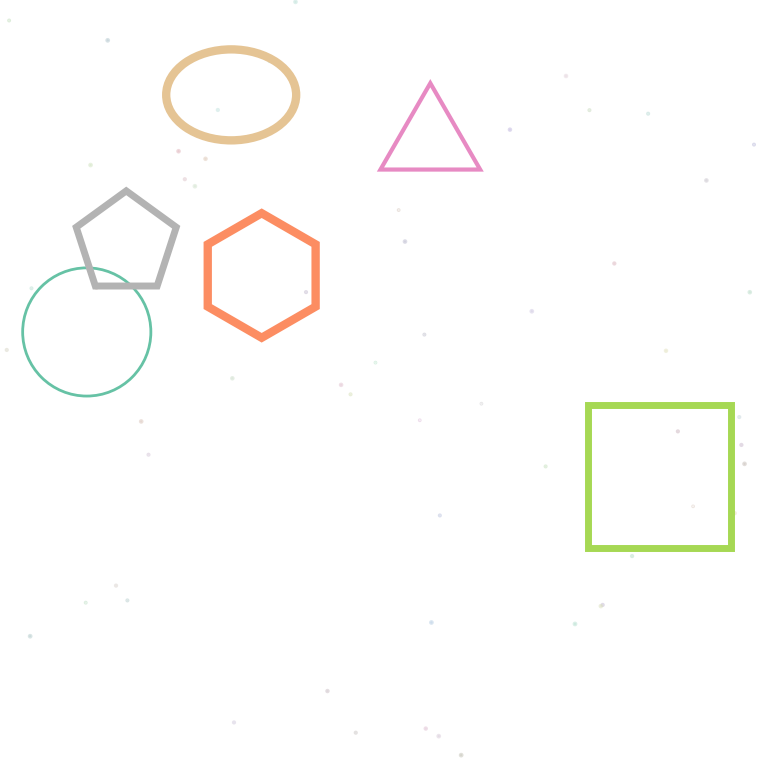[{"shape": "circle", "thickness": 1, "radius": 0.42, "center": [0.113, 0.569]}, {"shape": "hexagon", "thickness": 3, "radius": 0.4, "center": [0.34, 0.642]}, {"shape": "triangle", "thickness": 1.5, "radius": 0.37, "center": [0.559, 0.817]}, {"shape": "square", "thickness": 2.5, "radius": 0.46, "center": [0.857, 0.381]}, {"shape": "oval", "thickness": 3, "radius": 0.42, "center": [0.3, 0.877]}, {"shape": "pentagon", "thickness": 2.5, "radius": 0.34, "center": [0.164, 0.684]}]